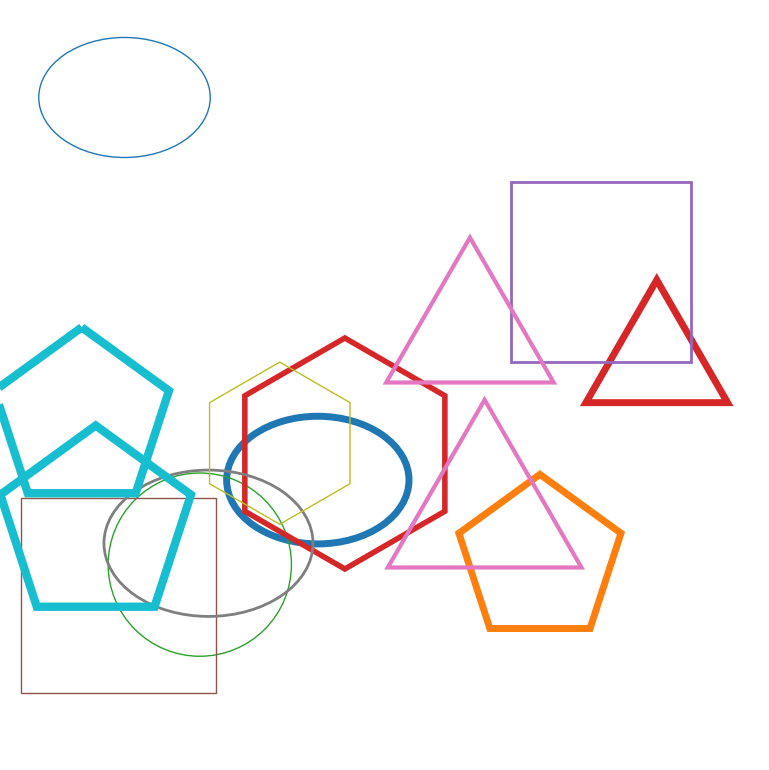[{"shape": "oval", "thickness": 2.5, "radius": 0.59, "center": [0.413, 0.377]}, {"shape": "oval", "thickness": 0.5, "radius": 0.56, "center": [0.162, 0.873]}, {"shape": "pentagon", "thickness": 2.5, "radius": 0.55, "center": [0.701, 0.273]}, {"shape": "circle", "thickness": 0.5, "radius": 0.59, "center": [0.259, 0.267]}, {"shape": "triangle", "thickness": 2.5, "radius": 0.53, "center": [0.853, 0.53]}, {"shape": "hexagon", "thickness": 2, "radius": 0.75, "center": [0.448, 0.411]}, {"shape": "square", "thickness": 1, "radius": 0.58, "center": [0.78, 0.647]}, {"shape": "square", "thickness": 0.5, "radius": 0.63, "center": [0.154, 0.227]}, {"shape": "triangle", "thickness": 1.5, "radius": 0.63, "center": [0.61, 0.566]}, {"shape": "triangle", "thickness": 1.5, "radius": 0.73, "center": [0.629, 0.336]}, {"shape": "oval", "thickness": 1, "radius": 0.68, "center": [0.271, 0.294]}, {"shape": "hexagon", "thickness": 0.5, "radius": 0.53, "center": [0.363, 0.424]}, {"shape": "pentagon", "thickness": 3, "radius": 0.65, "center": [0.124, 0.317]}, {"shape": "pentagon", "thickness": 3, "radius": 0.6, "center": [0.106, 0.456]}]